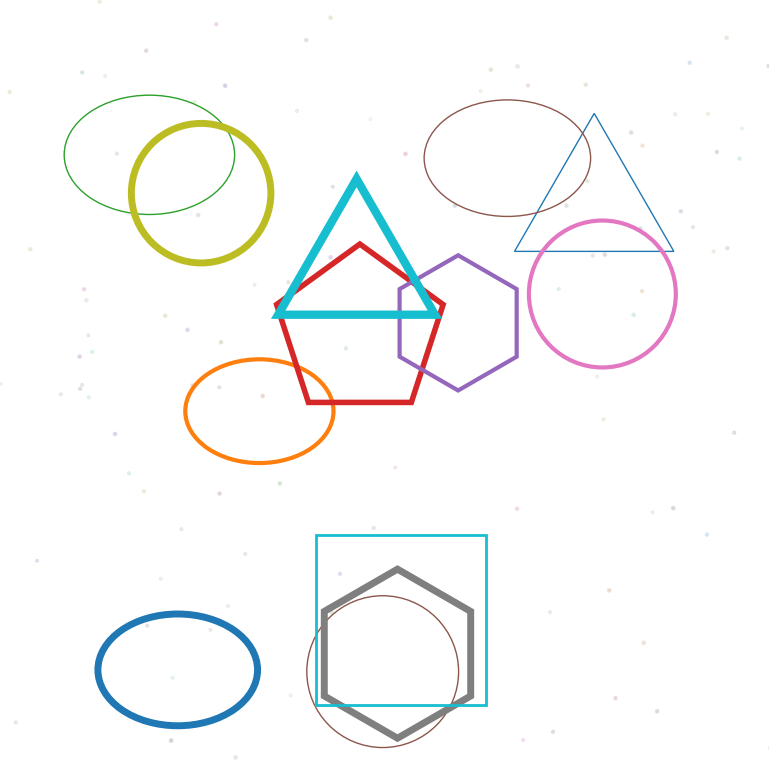[{"shape": "triangle", "thickness": 0.5, "radius": 0.6, "center": [0.772, 0.733]}, {"shape": "oval", "thickness": 2.5, "radius": 0.52, "center": [0.231, 0.13]}, {"shape": "oval", "thickness": 1.5, "radius": 0.48, "center": [0.337, 0.466]}, {"shape": "oval", "thickness": 0.5, "radius": 0.55, "center": [0.194, 0.799]}, {"shape": "pentagon", "thickness": 2, "radius": 0.57, "center": [0.467, 0.569]}, {"shape": "hexagon", "thickness": 1.5, "radius": 0.44, "center": [0.595, 0.581]}, {"shape": "circle", "thickness": 0.5, "radius": 0.49, "center": [0.497, 0.128]}, {"shape": "oval", "thickness": 0.5, "radius": 0.54, "center": [0.659, 0.795]}, {"shape": "circle", "thickness": 1.5, "radius": 0.48, "center": [0.782, 0.618]}, {"shape": "hexagon", "thickness": 2.5, "radius": 0.55, "center": [0.516, 0.151]}, {"shape": "circle", "thickness": 2.5, "radius": 0.45, "center": [0.261, 0.749]}, {"shape": "triangle", "thickness": 3, "radius": 0.59, "center": [0.463, 0.65]}, {"shape": "square", "thickness": 1, "radius": 0.55, "center": [0.521, 0.195]}]